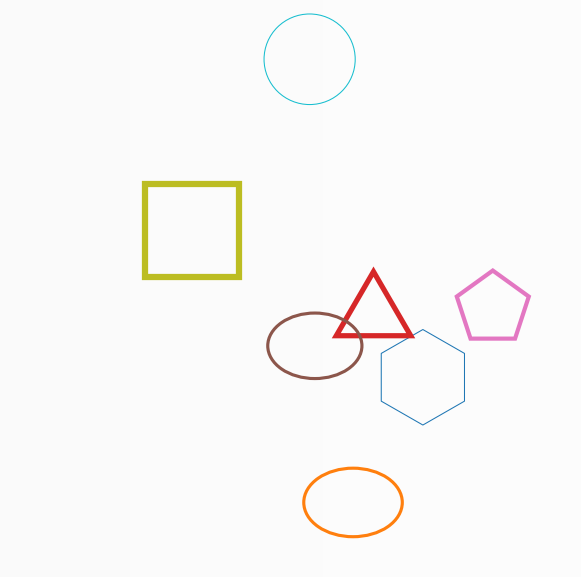[{"shape": "hexagon", "thickness": 0.5, "radius": 0.41, "center": [0.728, 0.346]}, {"shape": "oval", "thickness": 1.5, "radius": 0.42, "center": [0.607, 0.129]}, {"shape": "triangle", "thickness": 2.5, "radius": 0.37, "center": [0.643, 0.455]}, {"shape": "oval", "thickness": 1.5, "radius": 0.41, "center": [0.542, 0.4]}, {"shape": "pentagon", "thickness": 2, "radius": 0.33, "center": [0.848, 0.465]}, {"shape": "square", "thickness": 3, "radius": 0.4, "center": [0.331, 0.6]}, {"shape": "circle", "thickness": 0.5, "radius": 0.39, "center": [0.533, 0.897]}]